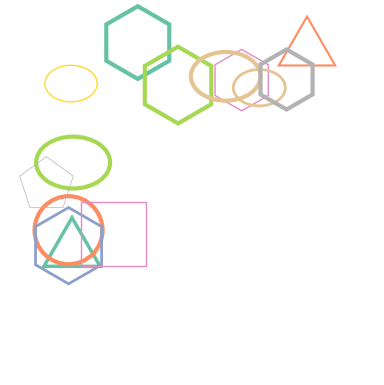[{"shape": "triangle", "thickness": 2.5, "radius": 0.42, "center": [0.187, 0.35]}, {"shape": "hexagon", "thickness": 3, "radius": 0.47, "center": [0.358, 0.889]}, {"shape": "triangle", "thickness": 1.5, "radius": 0.42, "center": [0.797, 0.872]}, {"shape": "circle", "thickness": 3, "radius": 0.44, "center": [0.178, 0.402]}, {"shape": "hexagon", "thickness": 2, "radius": 0.5, "center": [0.178, 0.362]}, {"shape": "hexagon", "thickness": 1, "radius": 0.4, "center": [0.628, 0.792]}, {"shape": "square", "thickness": 1, "radius": 0.42, "center": [0.295, 0.392]}, {"shape": "oval", "thickness": 3, "radius": 0.48, "center": [0.19, 0.578]}, {"shape": "hexagon", "thickness": 3, "radius": 0.5, "center": [0.462, 0.779]}, {"shape": "oval", "thickness": 1, "radius": 0.34, "center": [0.185, 0.783]}, {"shape": "oval", "thickness": 3, "radius": 0.45, "center": [0.586, 0.802]}, {"shape": "oval", "thickness": 2, "radius": 0.34, "center": [0.674, 0.772]}, {"shape": "hexagon", "thickness": 3, "radius": 0.39, "center": [0.744, 0.794]}, {"shape": "pentagon", "thickness": 0.5, "radius": 0.37, "center": [0.121, 0.52]}]